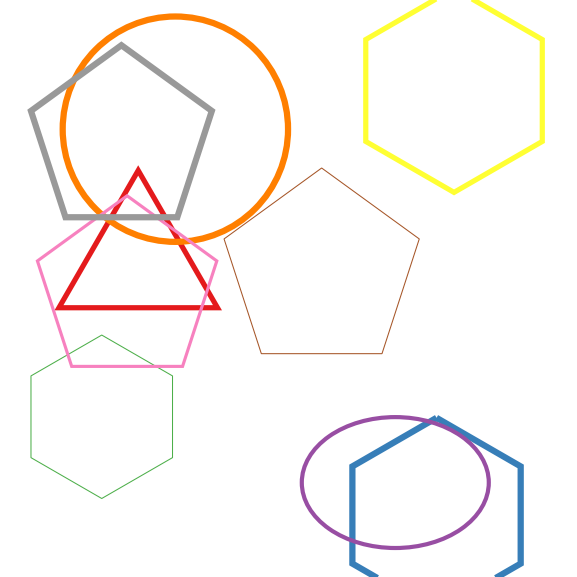[{"shape": "triangle", "thickness": 2.5, "radius": 0.79, "center": [0.239, 0.545]}, {"shape": "hexagon", "thickness": 3, "radius": 0.84, "center": [0.756, 0.107]}, {"shape": "hexagon", "thickness": 0.5, "radius": 0.71, "center": [0.176, 0.277]}, {"shape": "oval", "thickness": 2, "radius": 0.81, "center": [0.684, 0.164]}, {"shape": "circle", "thickness": 3, "radius": 0.98, "center": [0.304, 0.775]}, {"shape": "hexagon", "thickness": 2.5, "radius": 0.88, "center": [0.786, 0.842]}, {"shape": "pentagon", "thickness": 0.5, "radius": 0.89, "center": [0.557, 0.53]}, {"shape": "pentagon", "thickness": 1.5, "radius": 0.82, "center": [0.22, 0.497]}, {"shape": "pentagon", "thickness": 3, "radius": 0.82, "center": [0.21, 0.756]}]